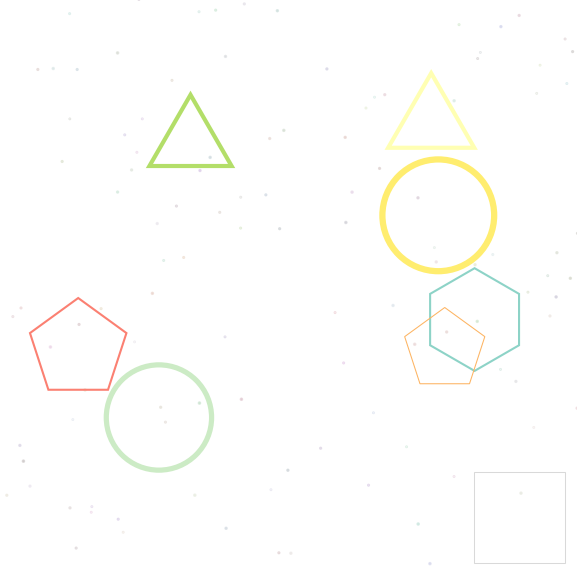[{"shape": "hexagon", "thickness": 1, "radius": 0.44, "center": [0.822, 0.446]}, {"shape": "triangle", "thickness": 2, "radius": 0.43, "center": [0.747, 0.786]}, {"shape": "pentagon", "thickness": 1, "radius": 0.44, "center": [0.135, 0.395]}, {"shape": "pentagon", "thickness": 0.5, "radius": 0.36, "center": [0.77, 0.394]}, {"shape": "triangle", "thickness": 2, "radius": 0.41, "center": [0.33, 0.753]}, {"shape": "square", "thickness": 0.5, "radius": 0.39, "center": [0.899, 0.102]}, {"shape": "circle", "thickness": 2.5, "radius": 0.46, "center": [0.275, 0.276]}, {"shape": "circle", "thickness": 3, "radius": 0.48, "center": [0.759, 0.626]}]